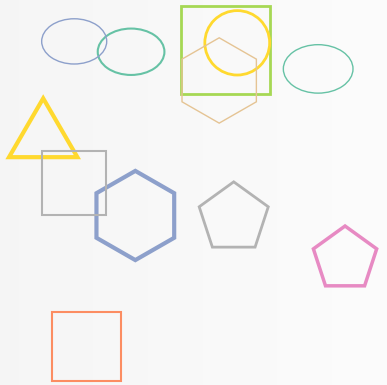[{"shape": "oval", "thickness": 1, "radius": 0.45, "center": [0.821, 0.821]}, {"shape": "oval", "thickness": 1.5, "radius": 0.43, "center": [0.338, 0.866]}, {"shape": "square", "thickness": 1.5, "radius": 0.45, "center": [0.224, 0.1]}, {"shape": "oval", "thickness": 1, "radius": 0.42, "center": [0.191, 0.893]}, {"shape": "hexagon", "thickness": 3, "radius": 0.58, "center": [0.349, 0.44]}, {"shape": "pentagon", "thickness": 2.5, "radius": 0.43, "center": [0.89, 0.327]}, {"shape": "square", "thickness": 2, "radius": 0.57, "center": [0.582, 0.87]}, {"shape": "triangle", "thickness": 3, "radius": 0.51, "center": [0.111, 0.643]}, {"shape": "circle", "thickness": 2, "radius": 0.42, "center": [0.612, 0.889]}, {"shape": "hexagon", "thickness": 1, "radius": 0.55, "center": [0.566, 0.791]}, {"shape": "pentagon", "thickness": 2, "radius": 0.47, "center": [0.603, 0.434]}, {"shape": "square", "thickness": 1.5, "radius": 0.41, "center": [0.19, 0.525]}]